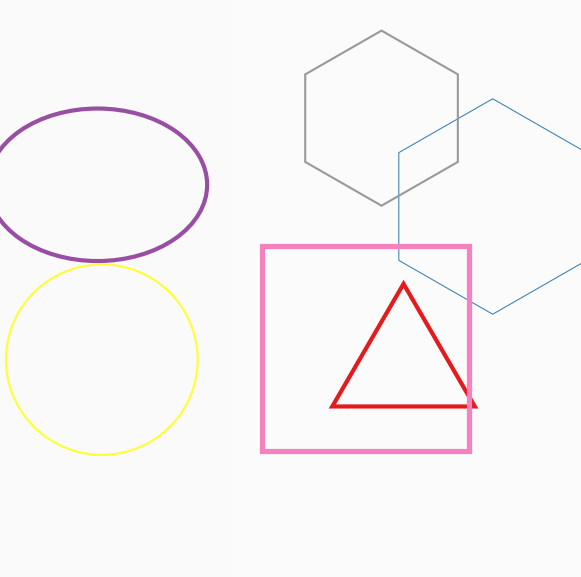[{"shape": "triangle", "thickness": 2, "radius": 0.71, "center": [0.694, 0.366]}, {"shape": "hexagon", "thickness": 0.5, "radius": 0.93, "center": [0.848, 0.642]}, {"shape": "oval", "thickness": 2, "radius": 0.94, "center": [0.168, 0.679]}, {"shape": "circle", "thickness": 1, "radius": 0.82, "center": [0.175, 0.376]}, {"shape": "square", "thickness": 2.5, "radius": 0.89, "center": [0.629, 0.396]}, {"shape": "hexagon", "thickness": 1, "radius": 0.76, "center": [0.656, 0.795]}]